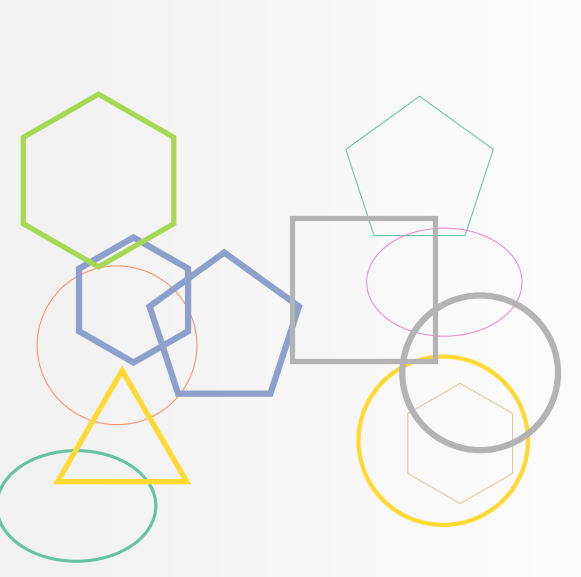[{"shape": "oval", "thickness": 1.5, "radius": 0.68, "center": [0.131, 0.123]}, {"shape": "pentagon", "thickness": 0.5, "radius": 0.67, "center": [0.722, 0.699]}, {"shape": "circle", "thickness": 0.5, "radius": 0.69, "center": [0.201, 0.401]}, {"shape": "hexagon", "thickness": 3, "radius": 0.54, "center": [0.23, 0.48]}, {"shape": "pentagon", "thickness": 3, "radius": 0.68, "center": [0.386, 0.427]}, {"shape": "oval", "thickness": 0.5, "radius": 0.67, "center": [0.764, 0.511]}, {"shape": "hexagon", "thickness": 2.5, "radius": 0.75, "center": [0.17, 0.687]}, {"shape": "triangle", "thickness": 2.5, "radius": 0.64, "center": [0.21, 0.229]}, {"shape": "circle", "thickness": 2, "radius": 0.73, "center": [0.763, 0.236]}, {"shape": "hexagon", "thickness": 0.5, "radius": 0.52, "center": [0.792, 0.231]}, {"shape": "square", "thickness": 2.5, "radius": 0.62, "center": [0.625, 0.498]}, {"shape": "circle", "thickness": 3, "radius": 0.67, "center": [0.826, 0.354]}]